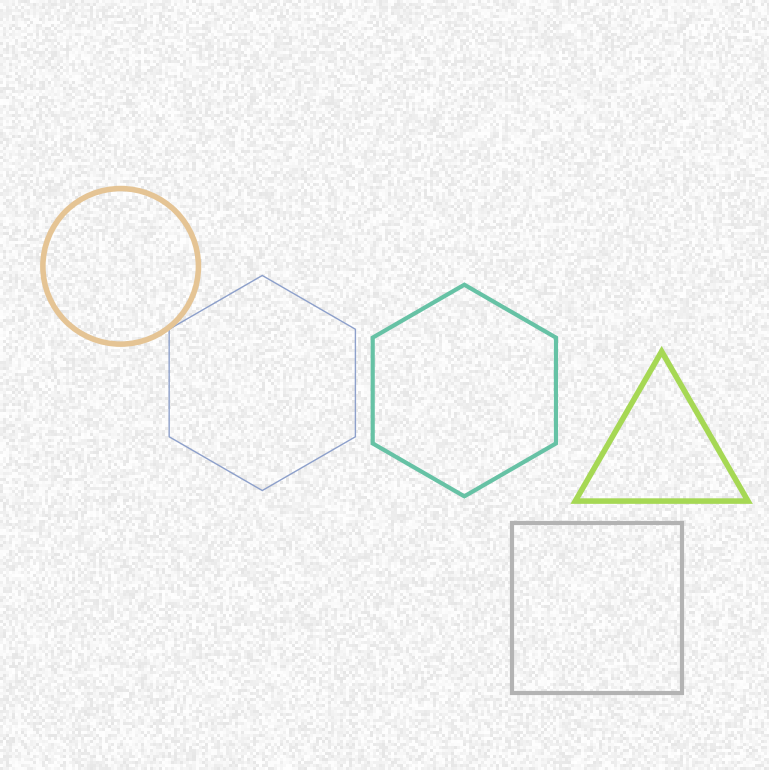[{"shape": "hexagon", "thickness": 1.5, "radius": 0.69, "center": [0.603, 0.493]}, {"shape": "hexagon", "thickness": 0.5, "radius": 0.7, "center": [0.341, 0.503]}, {"shape": "triangle", "thickness": 2, "radius": 0.65, "center": [0.859, 0.414]}, {"shape": "circle", "thickness": 2, "radius": 0.51, "center": [0.157, 0.654]}, {"shape": "square", "thickness": 1.5, "radius": 0.55, "center": [0.775, 0.21]}]